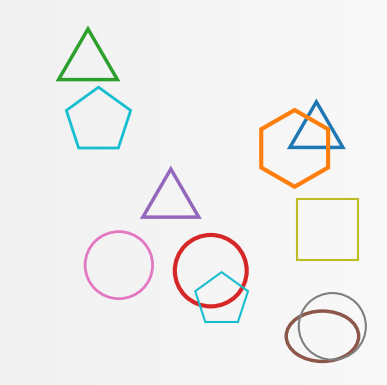[{"shape": "triangle", "thickness": 2.5, "radius": 0.39, "center": [0.816, 0.657]}, {"shape": "hexagon", "thickness": 3, "radius": 0.5, "center": [0.76, 0.615]}, {"shape": "triangle", "thickness": 2.5, "radius": 0.44, "center": [0.227, 0.837]}, {"shape": "circle", "thickness": 3, "radius": 0.46, "center": [0.544, 0.297]}, {"shape": "triangle", "thickness": 2.5, "radius": 0.42, "center": [0.441, 0.478]}, {"shape": "oval", "thickness": 2.5, "radius": 0.47, "center": [0.832, 0.127]}, {"shape": "circle", "thickness": 2, "radius": 0.44, "center": [0.307, 0.311]}, {"shape": "circle", "thickness": 1.5, "radius": 0.43, "center": [0.858, 0.152]}, {"shape": "square", "thickness": 1.5, "radius": 0.39, "center": [0.846, 0.404]}, {"shape": "pentagon", "thickness": 1.5, "radius": 0.36, "center": [0.572, 0.222]}, {"shape": "pentagon", "thickness": 2, "radius": 0.44, "center": [0.254, 0.686]}]